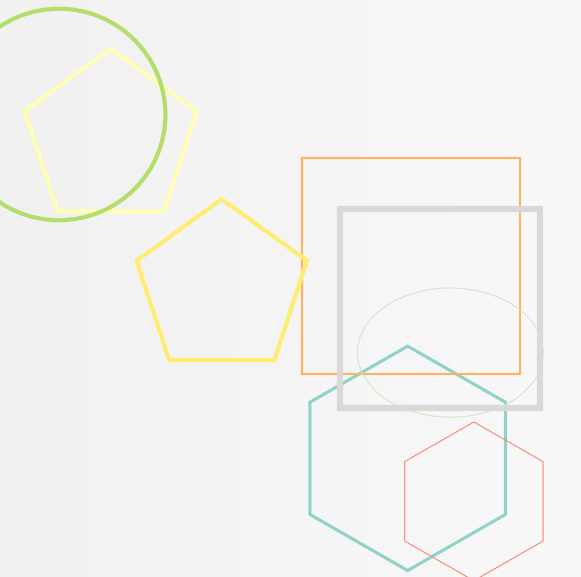[{"shape": "hexagon", "thickness": 1.5, "radius": 0.97, "center": [0.701, 0.205]}, {"shape": "pentagon", "thickness": 2, "radius": 0.78, "center": [0.19, 0.759]}, {"shape": "hexagon", "thickness": 0.5, "radius": 0.69, "center": [0.815, 0.131]}, {"shape": "square", "thickness": 1, "radius": 0.94, "center": [0.707, 0.538]}, {"shape": "circle", "thickness": 2, "radius": 0.92, "center": [0.101, 0.801]}, {"shape": "square", "thickness": 3, "radius": 0.86, "center": [0.757, 0.465]}, {"shape": "oval", "thickness": 0.5, "radius": 0.8, "center": [0.775, 0.389]}, {"shape": "pentagon", "thickness": 2, "radius": 0.77, "center": [0.382, 0.5]}]